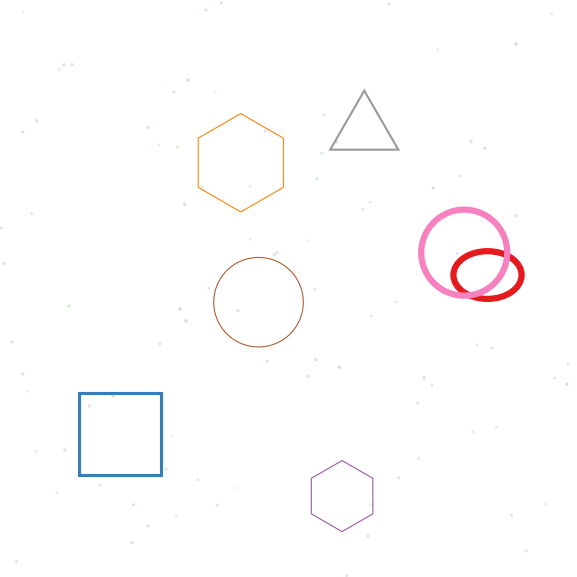[{"shape": "oval", "thickness": 3, "radius": 0.3, "center": [0.844, 0.523]}, {"shape": "square", "thickness": 1.5, "radius": 0.35, "center": [0.208, 0.247]}, {"shape": "hexagon", "thickness": 0.5, "radius": 0.31, "center": [0.592, 0.14]}, {"shape": "hexagon", "thickness": 0.5, "radius": 0.43, "center": [0.417, 0.717]}, {"shape": "circle", "thickness": 0.5, "radius": 0.39, "center": [0.448, 0.476]}, {"shape": "circle", "thickness": 3, "radius": 0.37, "center": [0.804, 0.562]}, {"shape": "triangle", "thickness": 1, "radius": 0.34, "center": [0.631, 0.774]}]